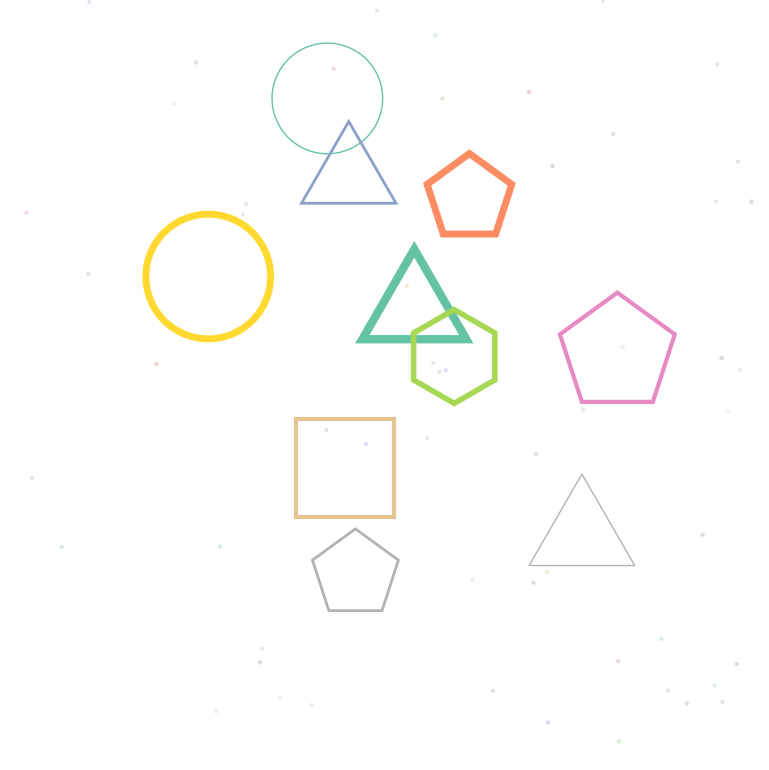[{"shape": "circle", "thickness": 0.5, "radius": 0.36, "center": [0.425, 0.872]}, {"shape": "triangle", "thickness": 3, "radius": 0.39, "center": [0.538, 0.598]}, {"shape": "pentagon", "thickness": 2.5, "radius": 0.29, "center": [0.61, 0.743]}, {"shape": "triangle", "thickness": 1, "radius": 0.35, "center": [0.453, 0.771]}, {"shape": "pentagon", "thickness": 1.5, "radius": 0.39, "center": [0.802, 0.542]}, {"shape": "hexagon", "thickness": 2, "radius": 0.3, "center": [0.59, 0.537]}, {"shape": "circle", "thickness": 2.5, "radius": 0.4, "center": [0.27, 0.641]}, {"shape": "square", "thickness": 1.5, "radius": 0.32, "center": [0.448, 0.392]}, {"shape": "triangle", "thickness": 0.5, "radius": 0.4, "center": [0.756, 0.305]}, {"shape": "pentagon", "thickness": 1, "radius": 0.29, "center": [0.462, 0.254]}]